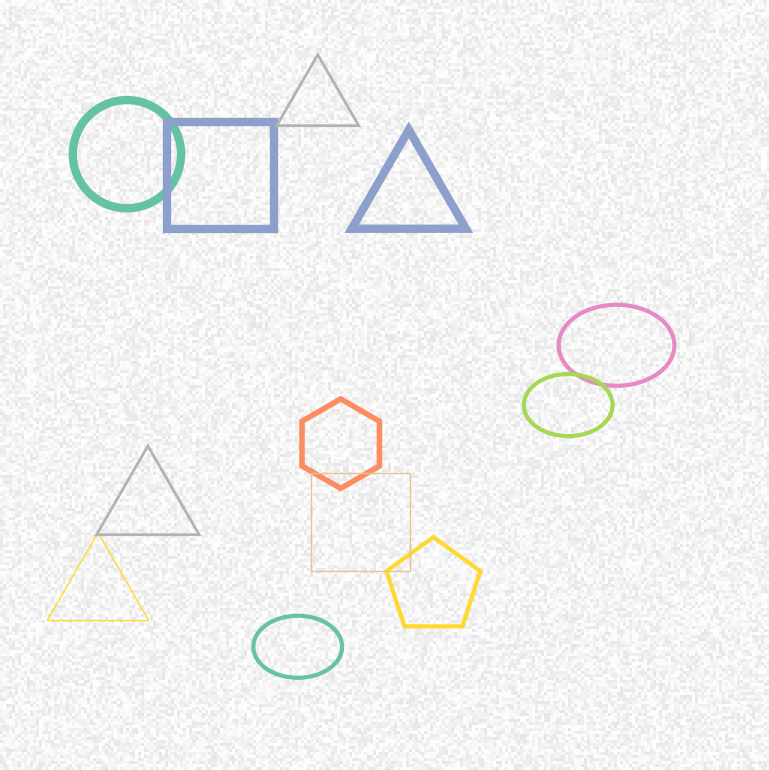[{"shape": "circle", "thickness": 3, "radius": 0.35, "center": [0.165, 0.8]}, {"shape": "oval", "thickness": 1.5, "radius": 0.29, "center": [0.387, 0.16]}, {"shape": "hexagon", "thickness": 2, "radius": 0.29, "center": [0.442, 0.424]}, {"shape": "square", "thickness": 3, "radius": 0.35, "center": [0.287, 0.772]}, {"shape": "triangle", "thickness": 3, "radius": 0.43, "center": [0.531, 0.746]}, {"shape": "oval", "thickness": 1.5, "radius": 0.38, "center": [0.801, 0.552]}, {"shape": "oval", "thickness": 1.5, "radius": 0.29, "center": [0.738, 0.474]}, {"shape": "triangle", "thickness": 0.5, "radius": 0.38, "center": [0.127, 0.232]}, {"shape": "pentagon", "thickness": 1.5, "radius": 0.32, "center": [0.563, 0.238]}, {"shape": "square", "thickness": 0.5, "radius": 0.32, "center": [0.468, 0.322]}, {"shape": "triangle", "thickness": 1, "radius": 0.38, "center": [0.192, 0.344]}, {"shape": "triangle", "thickness": 1, "radius": 0.31, "center": [0.413, 0.868]}]